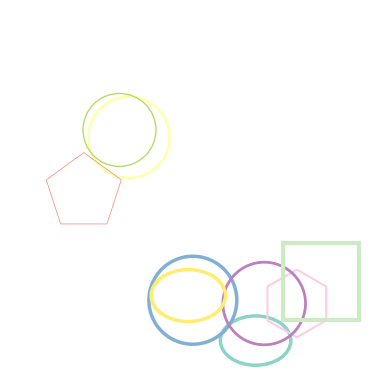[{"shape": "oval", "thickness": 2.5, "radius": 0.46, "center": [0.664, 0.115]}, {"shape": "circle", "thickness": 2, "radius": 0.53, "center": [0.335, 0.643]}, {"shape": "pentagon", "thickness": 0.5, "radius": 0.51, "center": [0.218, 0.501]}, {"shape": "circle", "thickness": 2.5, "radius": 0.57, "center": [0.501, 0.22]}, {"shape": "circle", "thickness": 1, "radius": 0.47, "center": [0.31, 0.663]}, {"shape": "hexagon", "thickness": 1.5, "radius": 0.44, "center": [0.771, 0.212]}, {"shape": "circle", "thickness": 2, "radius": 0.54, "center": [0.686, 0.212]}, {"shape": "square", "thickness": 3, "radius": 0.5, "center": [0.834, 0.268]}, {"shape": "oval", "thickness": 2.5, "radius": 0.48, "center": [0.489, 0.232]}]